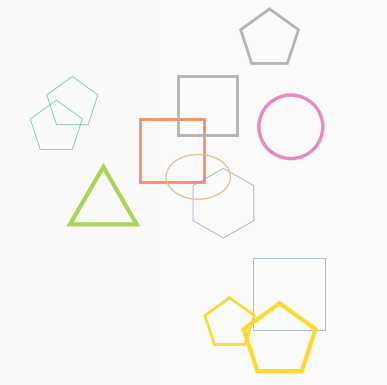[{"shape": "pentagon", "thickness": 0.5, "radius": 0.35, "center": [0.187, 0.732]}, {"shape": "pentagon", "thickness": 0.5, "radius": 0.35, "center": [0.145, 0.669]}, {"shape": "square", "thickness": 2, "radius": 0.41, "center": [0.443, 0.609]}, {"shape": "square", "thickness": 0.5, "radius": 0.46, "center": [0.745, 0.237]}, {"shape": "hexagon", "thickness": 0.5, "radius": 0.45, "center": [0.577, 0.472]}, {"shape": "circle", "thickness": 2.5, "radius": 0.41, "center": [0.751, 0.671]}, {"shape": "triangle", "thickness": 3, "radius": 0.5, "center": [0.267, 0.467]}, {"shape": "pentagon", "thickness": 2, "radius": 0.34, "center": [0.593, 0.16]}, {"shape": "pentagon", "thickness": 3, "radius": 0.49, "center": [0.722, 0.115]}, {"shape": "oval", "thickness": 1, "radius": 0.42, "center": [0.512, 0.541]}, {"shape": "square", "thickness": 2, "radius": 0.39, "center": [0.535, 0.726]}, {"shape": "pentagon", "thickness": 2, "radius": 0.39, "center": [0.696, 0.899]}]